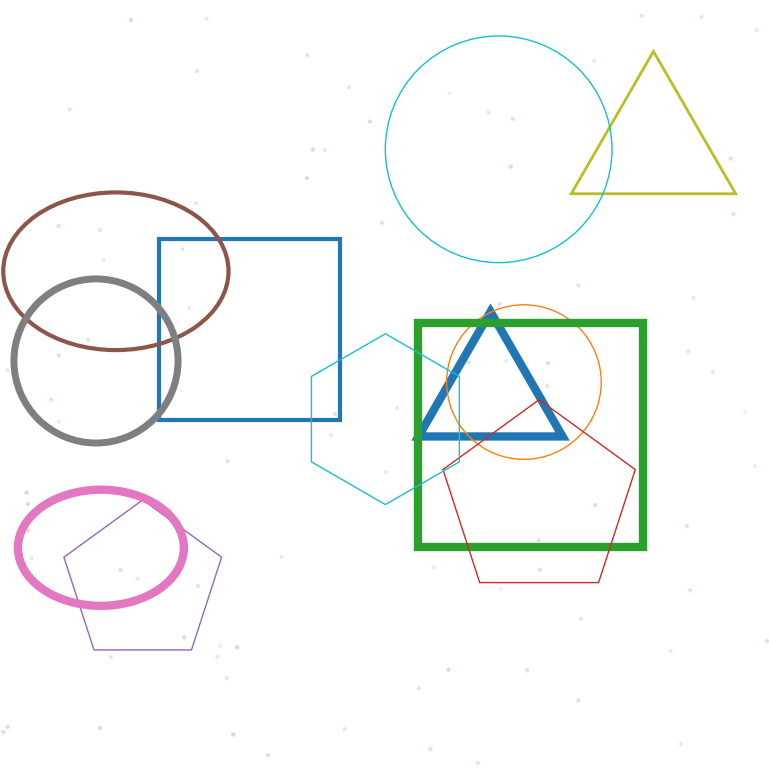[{"shape": "square", "thickness": 1.5, "radius": 0.59, "center": [0.324, 0.572]}, {"shape": "triangle", "thickness": 3, "radius": 0.54, "center": [0.637, 0.487]}, {"shape": "circle", "thickness": 0.5, "radius": 0.5, "center": [0.68, 0.504]}, {"shape": "square", "thickness": 3, "radius": 0.73, "center": [0.689, 0.435]}, {"shape": "pentagon", "thickness": 0.5, "radius": 0.66, "center": [0.7, 0.35]}, {"shape": "pentagon", "thickness": 0.5, "radius": 0.54, "center": [0.185, 0.243]}, {"shape": "oval", "thickness": 1.5, "radius": 0.73, "center": [0.15, 0.648]}, {"shape": "oval", "thickness": 3, "radius": 0.54, "center": [0.131, 0.289]}, {"shape": "circle", "thickness": 2.5, "radius": 0.53, "center": [0.125, 0.531]}, {"shape": "triangle", "thickness": 1, "radius": 0.62, "center": [0.849, 0.81]}, {"shape": "circle", "thickness": 0.5, "radius": 0.74, "center": [0.648, 0.806]}, {"shape": "hexagon", "thickness": 0.5, "radius": 0.55, "center": [0.501, 0.456]}]